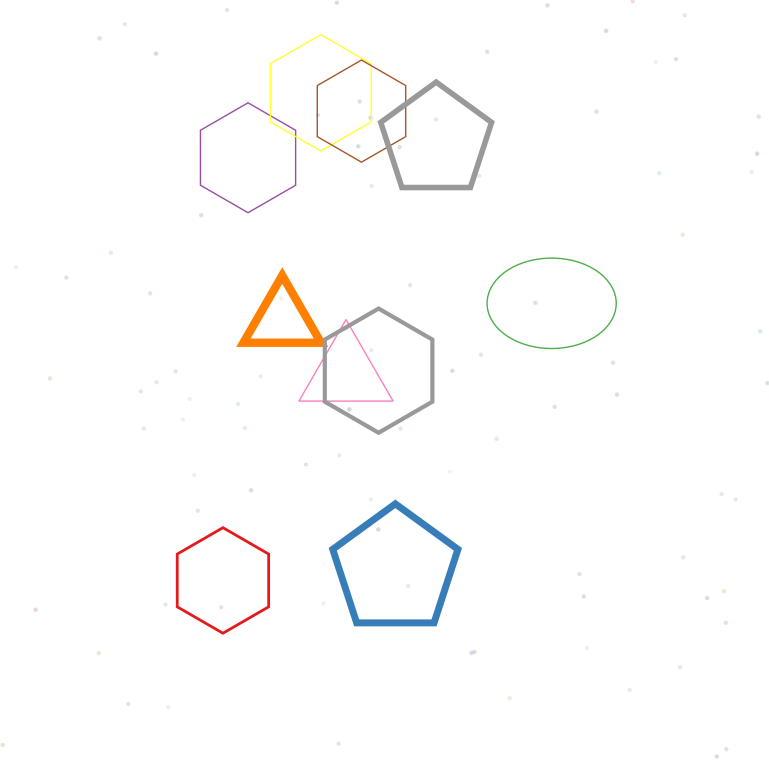[{"shape": "hexagon", "thickness": 1, "radius": 0.34, "center": [0.29, 0.246]}, {"shape": "pentagon", "thickness": 2.5, "radius": 0.43, "center": [0.513, 0.26]}, {"shape": "oval", "thickness": 0.5, "radius": 0.42, "center": [0.716, 0.606]}, {"shape": "hexagon", "thickness": 0.5, "radius": 0.36, "center": [0.322, 0.795]}, {"shape": "triangle", "thickness": 3, "radius": 0.29, "center": [0.367, 0.584]}, {"shape": "hexagon", "thickness": 0.5, "radius": 0.38, "center": [0.417, 0.879]}, {"shape": "hexagon", "thickness": 0.5, "radius": 0.33, "center": [0.469, 0.856]}, {"shape": "triangle", "thickness": 0.5, "radius": 0.35, "center": [0.449, 0.514]}, {"shape": "pentagon", "thickness": 2, "radius": 0.38, "center": [0.566, 0.818]}, {"shape": "hexagon", "thickness": 1.5, "radius": 0.4, "center": [0.492, 0.519]}]